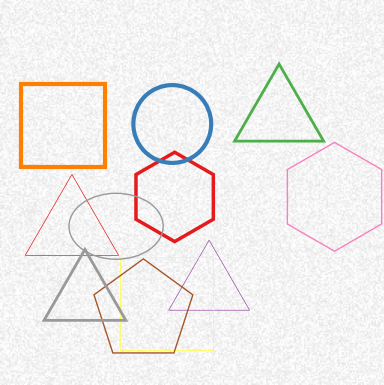[{"shape": "triangle", "thickness": 0.5, "radius": 0.7, "center": [0.187, 0.407]}, {"shape": "hexagon", "thickness": 2.5, "radius": 0.58, "center": [0.454, 0.489]}, {"shape": "circle", "thickness": 3, "radius": 0.51, "center": [0.447, 0.678]}, {"shape": "triangle", "thickness": 2, "radius": 0.67, "center": [0.725, 0.7]}, {"shape": "triangle", "thickness": 0.5, "radius": 0.61, "center": [0.543, 0.255]}, {"shape": "square", "thickness": 3, "radius": 0.54, "center": [0.164, 0.674]}, {"shape": "square", "thickness": 0.5, "radius": 0.6, "center": [0.432, 0.212]}, {"shape": "pentagon", "thickness": 1, "radius": 0.68, "center": [0.373, 0.193]}, {"shape": "hexagon", "thickness": 1, "radius": 0.71, "center": [0.869, 0.489]}, {"shape": "triangle", "thickness": 2, "radius": 0.61, "center": [0.221, 0.229]}, {"shape": "oval", "thickness": 1, "radius": 0.61, "center": [0.302, 0.412]}]